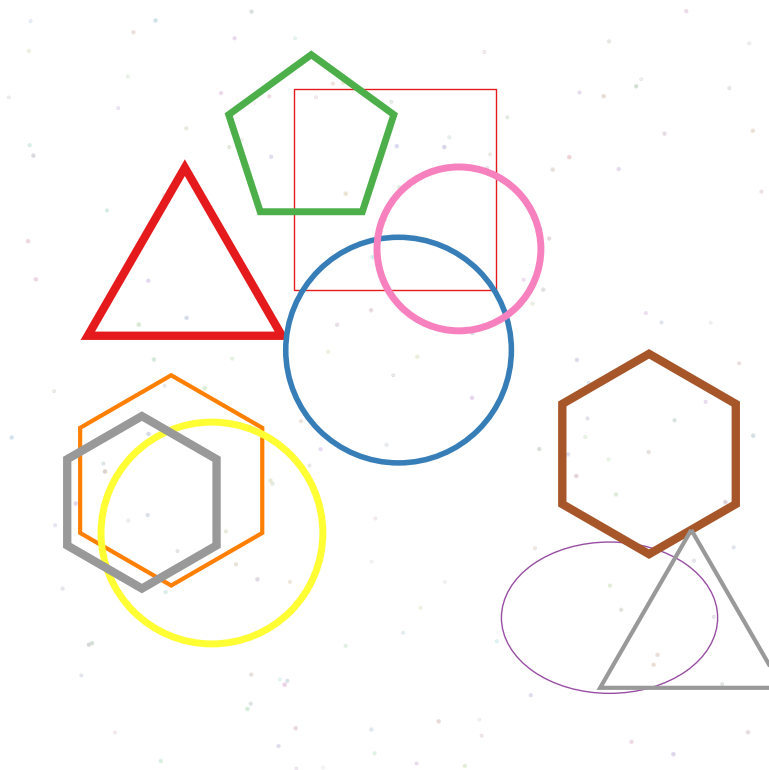[{"shape": "square", "thickness": 0.5, "radius": 0.65, "center": [0.513, 0.754]}, {"shape": "triangle", "thickness": 3, "radius": 0.73, "center": [0.24, 0.637]}, {"shape": "circle", "thickness": 2, "radius": 0.73, "center": [0.518, 0.545]}, {"shape": "pentagon", "thickness": 2.5, "radius": 0.56, "center": [0.404, 0.816]}, {"shape": "oval", "thickness": 0.5, "radius": 0.7, "center": [0.792, 0.198]}, {"shape": "hexagon", "thickness": 1.5, "radius": 0.68, "center": [0.222, 0.376]}, {"shape": "circle", "thickness": 2.5, "radius": 0.72, "center": [0.275, 0.308]}, {"shape": "hexagon", "thickness": 3, "radius": 0.65, "center": [0.843, 0.41]}, {"shape": "circle", "thickness": 2.5, "radius": 0.53, "center": [0.596, 0.677]}, {"shape": "hexagon", "thickness": 3, "radius": 0.56, "center": [0.184, 0.348]}, {"shape": "triangle", "thickness": 1.5, "radius": 0.68, "center": [0.898, 0.175]}]